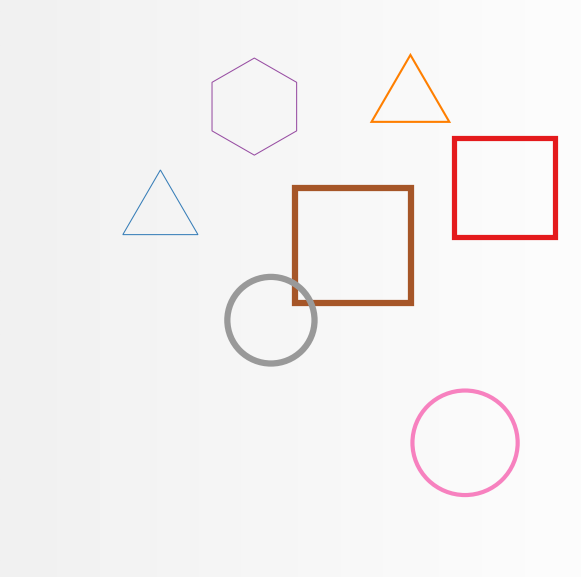[{"shape": "square", "thickness": 2.5, "radius": 0.43, "center": [0.868, 0.674]}, {"shape": "triangle", "thickness": 0.5, "radius": 0.37, "center": [0.276, 0.63]}, {"shape": "hexagon", "thickness": 0.5, "radius": 0.42, "center": [0.438, 0.815]}, {"shape": "triangle", "thickness": 1, "radius": 0.39, "center": [0.706, 0.827]}, {"shape": "square", "thickness": 3, "radius": 0.5, "center": [0.608, 0.574]}, {"shape": "circle", "thickness": 2, "radius": 0.45, "center": [0.8, 0.232]}, {"shape": "circle", "thickness": 3, "radius": 0.37, "center": [0.466, 0.445]}]